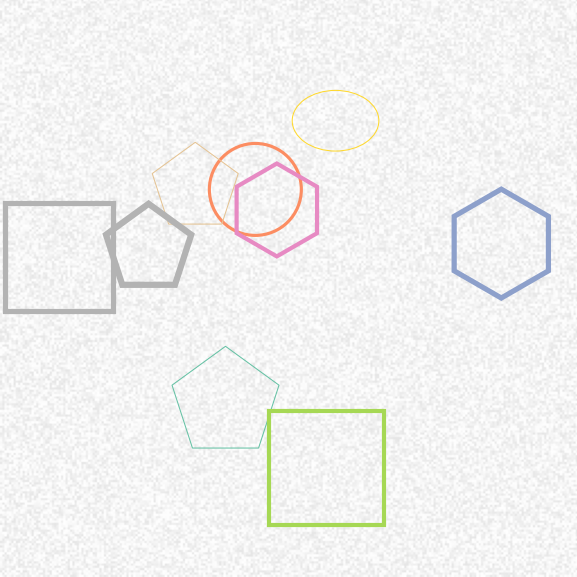[{"shape": "pentagon", "thickness": 0.5, "radius": 0.49, "center": [0.391, 0.302]}, {"shape": "circle", "thickness": 1.5, "radius": 0.4, "center": [0.442, 0.671]}, {"shape": "hexagon", "thickness": 2.5, "radius": 0.47, "center": [0.868, 0.577]}, {"shape": "hexagon", "thickness": 2, "radius": 0.4, "center": [0.479, 0.636]}, {"shape": "square", "thickness": 2, "radius": 0.5, "center": [0.566, 0.189]}, {"shape": "oval", "thickness": 0.5, "radius": 0.38, "center": [0.581, 0.79]}, {"shape": "pentagon", "thickness": 0.5, "radius": 0.39, "center": [0.338, 0.674]}, {"shape": "pentagon", "thickness": 3, "radius": 0.39, "center": [0.257, 0.569]}, {"shape": "square", "thickness": 2.5, "radius": 0.47, "center": [0.102, 0.555]}]